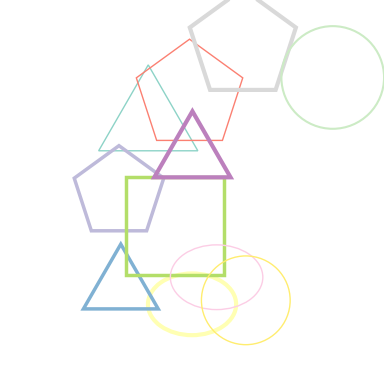[{"shape": "triangle", "thickness": 1, "radius": 0.74, "center": [0.385, 0.683]}, {"shape": "oval", "thickness": 3, "radius": 0.57, "center": [0.499, 0.21]}, {"shape": "pentagon", "thickness": 2.5, "radius": 0.61, "center": [0.309, 0.499]}, {"shape": "pentagon", "thickness": 1, "radius": 0.73, "center": [0.492, 0.753]}, {"shape": "triangle", "thickness": 2.5, "radius": 0.56, "center": [0.314, 0.254]}, {"shape": "square", "thickness": 2.5, "radius": 0.64, "center": [0.454, 0.413]}, {"shape": "oval", "thickness": 1, "radius": 0.6, "center": [0.563, 0.28]}, {"shape": "pentagon", "thickness": 3, "radius": 0.72, "center": [0.631, 0.884]}, {"shape": "triangle", "thickness": 3, "radius": 0.57, "center": [0.5, 0.597]}, {"shape": "circle", "thickness": 1.5, "radius": 0.67, "center": [0.864, 0.799]}, {"shape": "circle", "thickness": 1, "radius": 0.58, "center": [0.638, 0.22]}]